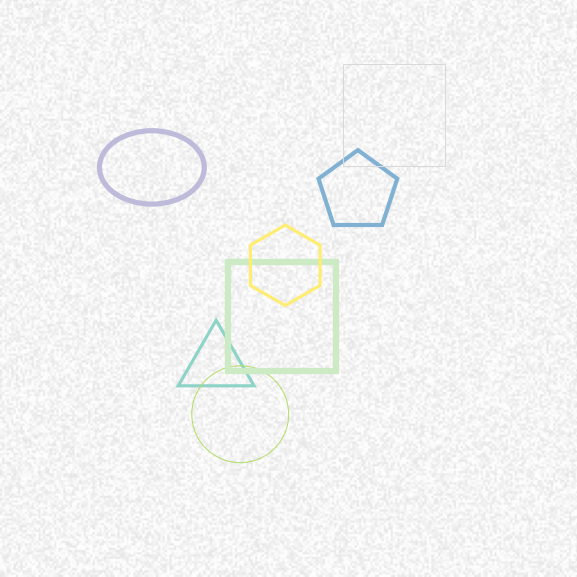[{"shape": "triangle", "thickness": 1.5, "radius": 0.38, "center": [0.374, 0.369]}, {"shape": "oval", "thickness": 2.5, "radius": 0.45, "center": [0.263, 0.709]}, {"shape": "pentagon", "thickness": 2, "radius": 0.36, "center": [0.62, 0.668]}, {"shape": "circle", "thickness": 0.5, "radius": 0.42, "center": [0.416, 0.282]}, {"shape": "square", "thickness": 0.5, "radius": 0.44, "center": [0.682, 0.8]}, {"shape": "square", "thickness": 3, "radius": 0.47, "center": [0.489, 0.451]}, {"shape": "hexagon", "thickness": 1.5, "radius": 0.35, "center": [0.494, 0.54]}]